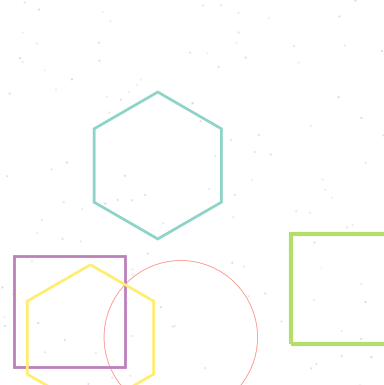[{"shape": "hexagon", "thickness": 2, "radius": 0.95, "center": [0.41, 0.57]}, {"shape": "circle", "thickness": 0.5, "radius": 1.0, "center": [0.47, 0.124]}, {"shape": "square", "thickness": 3, "radius": 0.71, "center": [0.898, 0.25]}, {"shape": "square", "thickness": 2, "radius": 0.72, "center": [0.18, 0.191]}, {"shape": "hexagon", "thickness": 2, "radius": 0.95, "center": [0.235, 0.123]}]